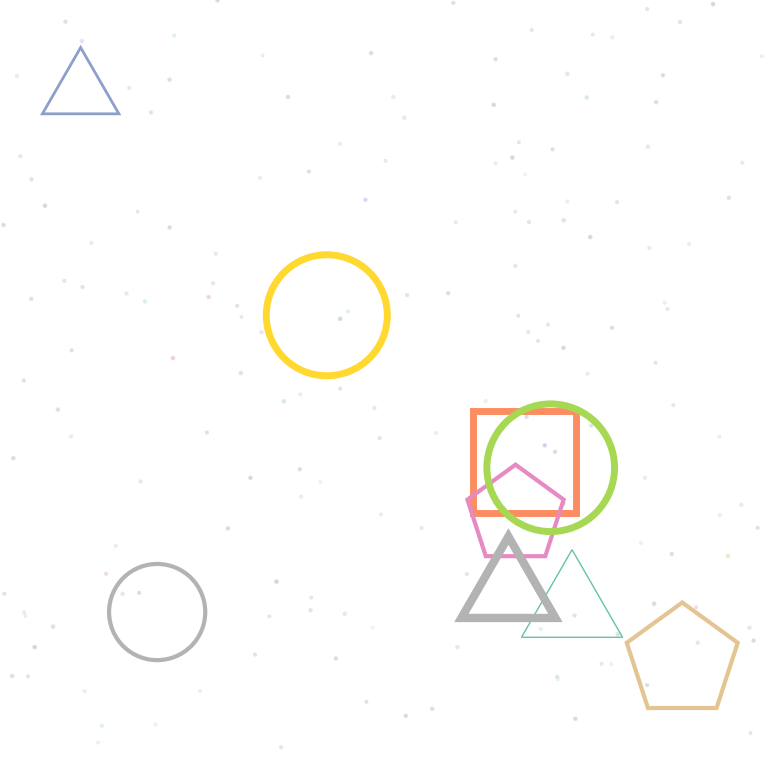[{"shape": "triangle", "thickness": 0.5, "radius": 0.38, "center": [0.743, 0.21]}, {"shape": "square", "thickness": 2.5, "radius": 0.33, "center": [0.681, 0.4]}, {"shape": "triangle", "thickness": 1, "radius": 0.29, "center": [0.105, 0.881]}, {"shape": "pentagon", "thickness": 1.5, "radius": 0.33, "center": [0.67, 0.331]}, {"shape": "circle", "thickness": 2.5, "radius": 0.41, "center": [0.715, 0.393]}, {"shape": "circle", "thickness": 2.5, "radius": 0.39, "center": [0.424, 0.591]}, {"shape": "pentagon", "thickness": 1.5, "radius": 0.38, "center": [0.886, 0.142]}, {"shape": "circle", "thickness": 1.5, "radius": 0.31, "center": [0.204, 0.205]}, {"shape": "triangle", "thickness": 3, "radius": 0.35, "center": [0.66, 0.233]}]